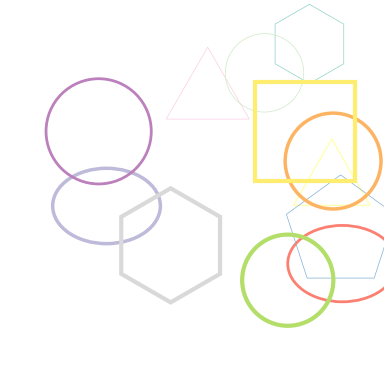[{"shape": "hexagon", "thickness": 0.5, "radius": 0.51, "center": [0.804, 0.886]}, {"shape": "triangle", "thickness": 1, "radius": 0.58, "center": [0.862, 0.524]}, {"shape": "oval", "thickness": 2.5, "radius": 0.7, "center": [0.277, 0.465]}, {"shape": "oval", "thickness": 2, "radius": 0.71, "center": [0.889, 0.315]}, {"shape": "pentagon", "thickness": 0.5, "radius": 0.74, "center": [0.885, 0.398]}, {"shape": "circle", "thickness": 2.5, "radius": 0.62, "center": [0.865, 0.582]}, {"shape": "circle", "thickness": 3, "radius": 0.59, "center": [0.747, 0.272]}, {"shape": "triangle", "thickness": 0.5, "radius": 0.62, "center": [0.54, 0.753]}, {"shape": "hexagon", "thickness": 3, "radius": 0.74, "center": [0.443, 0.363]}, {"shape": "circle", "thickness": 2, "radius": 0.68, "center": [0.256, 0.659]}, {"shape": "circle", "thickness": 0.5, "radius": 0.51, "center": [0.687, 0.811]}, {"shape": "square", "thickness": 3, "radius": 0.65, "center": [0.793, 0.659]}]